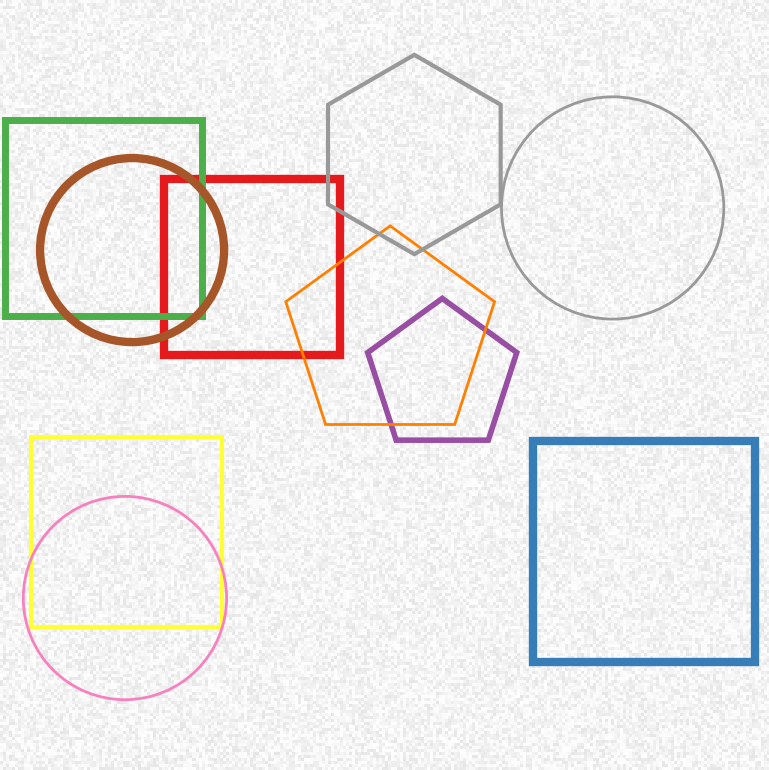[{"shape": "square", "thickness": 3, "radius": 0.57, "center": [0.327, 0.653]}, {"shape": "square", "thickness": 3, "radius": 0.72, "center": [0.836, 0.284]}, {"shape": "square", "thickness": 2.5, "radius": 0.64, "center": [0.134, 0.717]}, {"shape": "pentagon", "thickness": 2, "radius": 0.51, "center": [0.574, 0.511]}, {"shape": "pentagon", "thickness": 1, "radius": 0.71, "center": [0.507, 0.564]}, {"shape": "square", "thickness": 1.5, "radius": 0.62, "center": [0.165, 0.309]}, {"shape": "circle", "thickness": 3, "radius": 0.6, "center": [0.172, 0.675]}, {"shape": "circle", "thickness": 1, "radius": 0.66, "center": [0.162, 0.223]}, {"shape": "hexagon", "thickness": 1.5, "radius": 0.65, "center": [0.538, 0.799]}, {"shape": "circle", "thickness": 1, "radius": 0.72, "center": [0.796, 0.73]}]